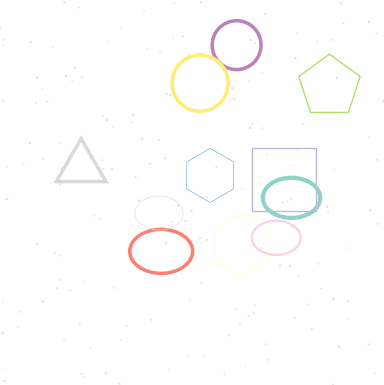[{"shape": "oval", "thickness": 3, "radius": 0.37, "center": [0.757, 0.486]}, {"shape": "hexagon", "thickness": 0.5, "radius": 0.41, "center": [0.625, 0.363]}, {"shape": "square", "thickness": 1, "radius": 0.41, "center": [0.738, 0.534]}, {"shape": "oval", "thickness": 2.5, "radius": 0.41, "center": [0.419, 0.347]}, {"shape": "hexagon", "thickness": 0.5, "radius": 0.35, "center": [0.546, 0.544]}, {"shape": "pentagon", "thickness": 1, "radius": 0.42, "center": [0.856, 0.776]}, {"shape": "oval", "thickness": 1.5, "radius": 0.32, "center": [0.717, 0.382]}, {"shape": "triangle", "thickness": 2.5, "radius": 0.37, "center": [0.211, 0.566]}, {"shape": "circle", "thickness": 2.5, "radius": 0.32, "center": [0.615, 0.883]}, {"shape": "oval", "thickness": 0.5, "radius": 0.31, "center": [0.413, 0.447]}, {"shape": "circle", "thickness": 2.5, "radius": 0.36, "center": [0.52, 0.784]}]